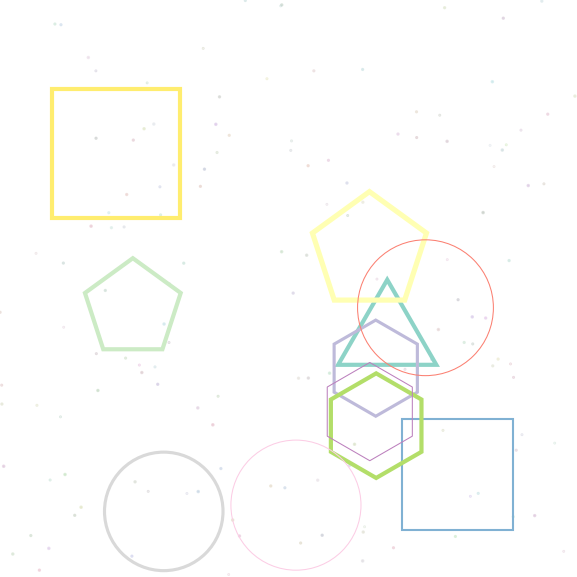[{"shape": "triangle", "thickness": 2, "radius": 0.49, "center": [0.671, 0.417]}, {"shape": "pentagon", "thickness": 2.5, "radius": 0.52, "center": [0.64, 0.563]}, {"shape": "hexagon", "thickness": 1.5, "radius": 0.42, "center": [0.651, 0.362]}, {"shape": "circle", "thickness": 0.5, "radius": 0.59, "center": [0.737, 0.466]}, {"shape": "square", "thickness": 1, "radius": 0.48, "center": [0.793, 0.178]}, {"shape": "hexagon", "thickness": 2, "radius": 0.45, "center": [0.651, 0.262]}, {"shape": "circle", "thickness": 0.5, "radius": 0.56, "center": [0.512, 0.124]}, {"shape": "circle", "thickness": 1.5, "radius": 0.51, "center": [0.284, 0.114]}, {"shape": "hexagon", "thickness": 0.5, "radius": 0.43, "center": [0.64, 0.286]}, {"shape": "pentagon", "thickness": 2, "radius": 0.44, "center": [0.23, 0.465]}, {"shape": "square", "thickness": 2, "radius": 0.56, "center": [0.201, 0.733]}]